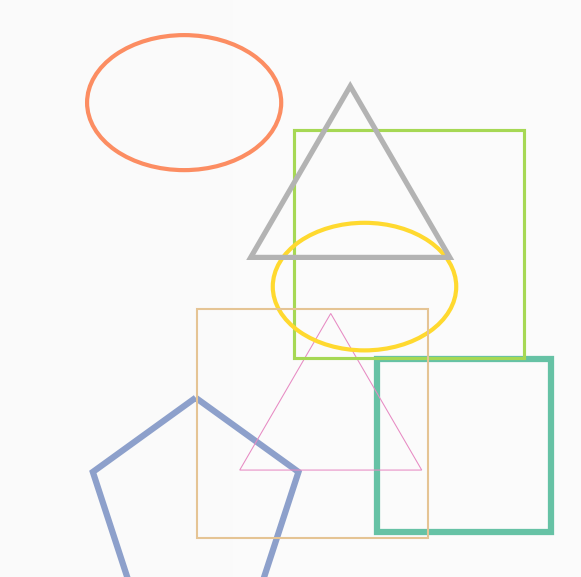[{"shape": "square", "thickness": 3, "radius": 0.75, "center": [0.798, 0.229]}, {"shape": "oval", "thickness": 2, "radius": 0.84, "center": [0.317, 0.821]}, {"shape": "pentagon", "thickness": 3, "radius": 0.93, "center": [0.337, 0.124]}, {"shape": "triangle", "thickness": 0.5, "radius": 0.9, "center": [0.569, 0.276]}, {"shape": "square", "thickness": 1.5, "radius": 0.99, "center": [0.703, 0.577]}, {"shape": "oval", "thickness": 2, "radius": 0.79, "center": [0.627, 0.503]}, {"shape": "square", "thickness": 1, "radius": 0.99, "center": [0.537, 0.266]}, {"shape": "triangle", "thickness": 2.5, "radius": 0.99, "center": [0.603, 0.652]}]